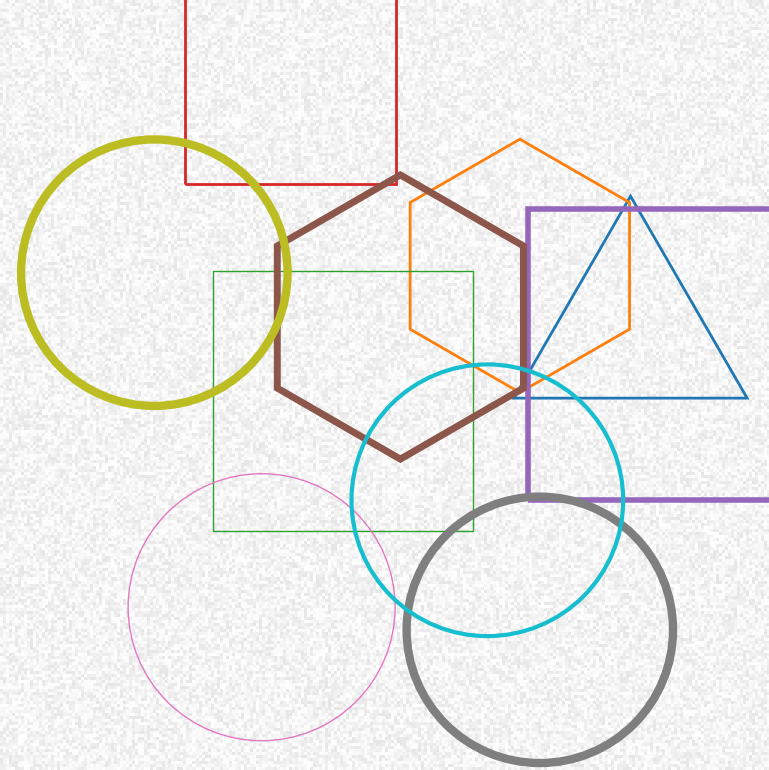[{"shape": "triangle", "thickness": 1, "radius": 0.87, "center": [0.819, 0.57]}, {"shape": "hexagon", "thickness": 1, "radius": 0.82, "center": [0.675, 0.655]}, {"shape": "square", "thickness": 0.5, "radius": 0.85, "center": [0.445, 0.48]}, {"shape": "square", "thickness": 1, "radius": 0.68, "center": [0.377, 0.897]}, {"shape": "square", "thickness": 2, "radius": 0.95, "center": [0.875, 0.54]}, {"shape": "hexagon", "thickness": 2.5, "radius": 0.92, "center": [0.52, 0.588]}, {"shape": "circle", "thickness": 0.5, "radius": 0.87, "center": [0.34, 0.211]}, {"shape": "circle", "thickness": 3, "radius": 0.86, "center": [0.701, 0.182]}, {"shape": "circle", "thickness": 3, "radius": 0.87, "center": [0.2, 0.646]}, {"shape": "circle", "thickness": 1.5, "radius": 0.88, "center": [0.633, 0.35]}]